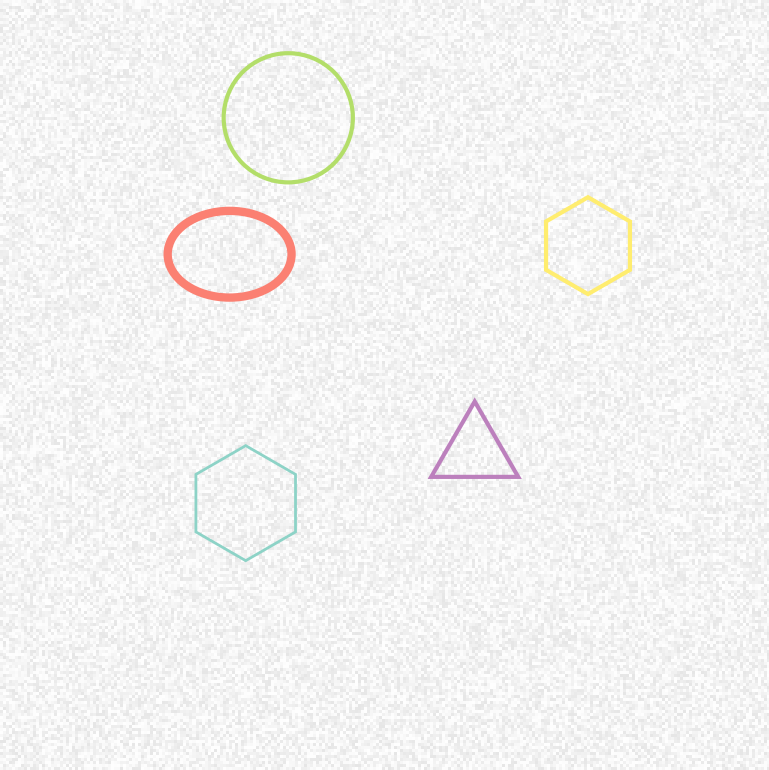[{"shape": "hexagon", "thickness": 1, "radius": 0.37, "center": [0.319, 0.347]}, {"shape": "oval", "thickness": 3, "radius": 0.4, "center": [0.298, 0.67]}, {"shape": "circle", "thickness": 1.5, "radius": 0.42, "center": [0.374, 0.847]}, {"shape": "triangle", "thickness": 1.5, "radius": 0.33, "center": [0.616, 0.413]}, {"shape": "hexagon", "thickness": 1.5, "radius": 0.31, "center": [0.764, 0.681]}]